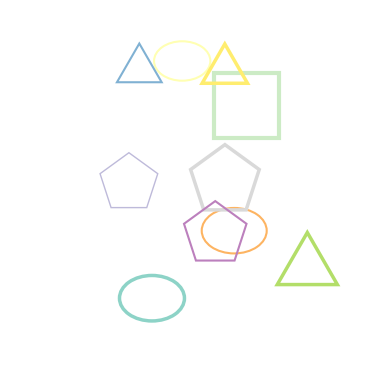[{"shape": "oval", "thickness": 2.5, "radius": 0.42, "center": [0.395, 0.225]}, {"shape": "oval", "thickness": 1.5, "radius": 0.37, "center": [0.473, 0.842]}, {"shape": "pentagon", "thickness": 1, "radius": 0.39, "center": [0.335, 0.525]}, {"shape": "triangle", "thickness": 1.5, "radius": 0.34, "center": [0.362, 0.82]}, {"shape": "oval", "thickness": 1.5, "radius": 0.42, "center": [0.608, 0.401]}, {"shape": "triangle", "thickness": 2.5, "radius": 0.45, "center": [0.798, 0.306]}, {"shape": "pentagon", "thickness": 2.5, "radius": 0.47, "center": [0.584, 0.531]}, {"shape": "pentagon", "thickness": 1.5, "radius": 0.43, "center": [0.559, 0.392]}, {"shape": "square", "thickness": 3, "radius": 0.42, "center": [0.641, 0.725]}, {"shape": "triangle", "thickness": 2.5, "radius": 0.34, "center": [0.584, 0.818]}]